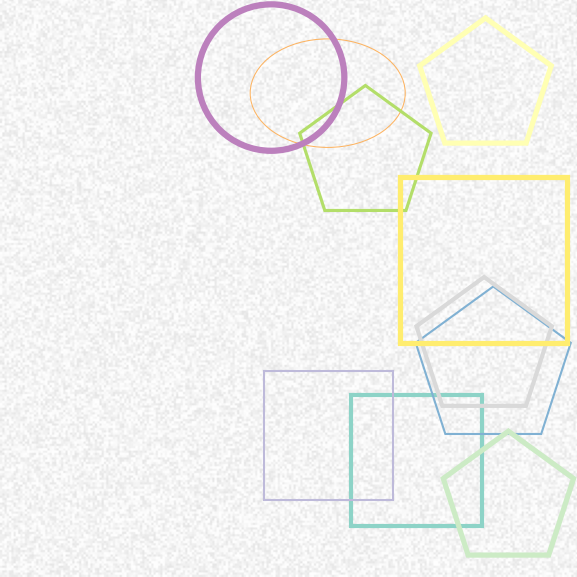[{"shape": "square", "thickness": 2, "radius": 0.57, "center": [0.722, 0.202]}, {"shape": "pentagon", "thickness": 2.5, "radius": 0.6, "center": [0.841, 0.848]}, {"shape": "square", "thickness": 1, "radius": 0.56, "center": [0.569, 0.245]}, {"shape": "pentagon", "thickness": 1, "radius": 0.71, "center": [0.854, 0.362]}, {"shape": "oval", "thickness": 0.5, "radius": 0.67, "center": [0.567, 0.838]}, {"shape": "pentagon", "thickness": 1.5, "radius": 0.6, "center": [0.633, 0.731]}, {"shape": "pentagon", "thickness": 2, "radius": 0.62, "center": [0.838, 0.396]}, {"shape": "circle", "thickness": 3, "radius": 0.63, "center": [0.469, 0.865]}, {"shape": "pentagon", "thickness": 2.5, "radius": 0.59, "center": [0.88, 0.134]}, {"shape": "square", "thickness": 2.5, "radius": 0.72, "center": [0.837, 0.549]}]